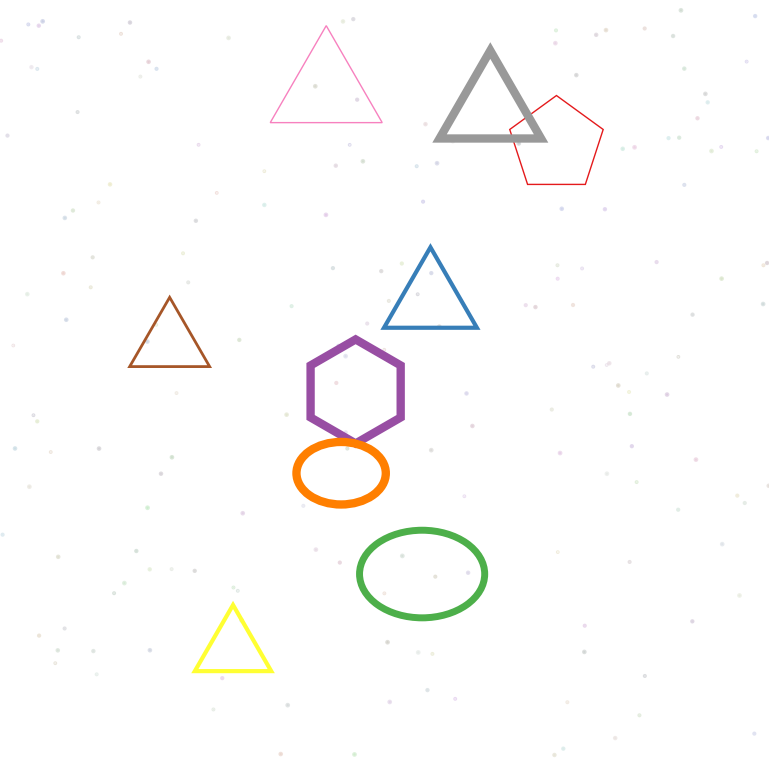[{"shape": "pentagon", "thickness": 0.5, "radius": 0.32, "center": [0.723, 0.812]}, {"shape": "triangle", "thickness": 1.5, "radius": 0.35, "center": [0.559, 0.609]}, {"shape": "oval", "thickness": 2.5, "radius": 0.41, "center": [0.548, 0.255]}, {"shape": "hexagon", "thickness": 3, "radius": 0.34, "center": [0.462, 0.492]}, {"shape": "oval", "thickness": 3, "radius": 0.29, "center": [0.443, 0.385]}, {"shape": "triangle", "thickness": 1.5, "radius": 0.29, "center": [0.303, 0.157]}, {"shape": "triangle", "thickness": 1, "radius": 0.3, "center": [0.22, 0.554]}, {"shape": "triangle", "thickness": 0.5, "radius": 0.42, "center": [0.424, 0.883]}, {"shape": "triangle", "thickness": 3, "radius": 0.38, "center": [0.637, 0.858]}]